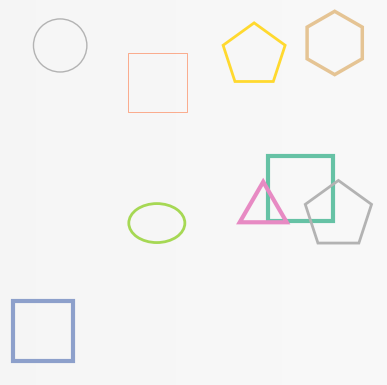[{"shape": "square", "thickness": 3, "radius": 0.42, "center": [0.776, 0.51]}, {"shape": "square", "thickness": 0.5, "radius": 0.38, "center": [0.407, 0.786]}, {"shape": "square", "thickness": 3, "radius": 0.39, "center": [0.112, 0.141]}, {"shape": "triangle", "thickness": 3, "radius": 0.35, "center": [0.679, 0.458]}, {"shape": "oval", "thickness": 2, "radius": 0.36, "center": [0.405, 0.421]}, {"shape": "pentagon", "thickness": 2, "radius": 0.42, "center": [0.656, 0.856]}, {"shape": "hexagon", "thickness": 2.5, "radius": 0.41, "center": [0.864, 0.888]}, {"shape": "pentagon", "thickness": 2, "radius": 0.45, "center": [0.873, 0.441]}, {"shape": "circle", "thickness": 1, "radius": 0.34, "center": [0.155, 0.882]}]